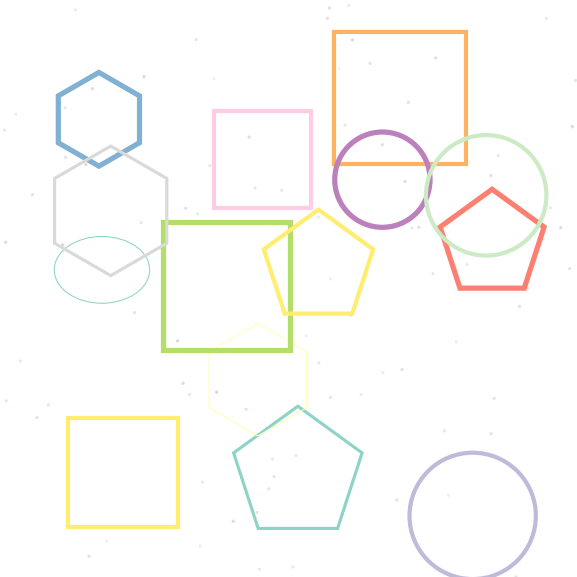[{"shape": "pentagon", "thickness": 1.5, "radius": 0.58, "center": [0.516, 0.179]}, {"shape": "oval", "thickness": 0.5, "radius": 0.41, "center": [0.177, 0.532]}, {"shape": "hexagon", "thickness": 0.5, "radius": 0.49, "center": [0.446, 0.342]}, {"shape": "circle", "thickness": 2, "radius": 0.55, "center": [0.818, 0.106]}, {"shape": "pentagon", "thickness": 2.5, "radius": 0.47, "center": [0.852, 0.577]}, {"shape": "hexagon", "thickness": 2.5, "radius": 0.41, "center": [0.171, 0.793]}, {"shape": "square", "thickness": 2, "radius": 0.57, "center": [0.692, 0.83]}, {"shape": "square", "thickness": 2.5, "radius": 0.55, "center": [0.392, 0.504]}, {"shape": "square", "thickness": 2, "radius": 0.42, "center": [0.454, 0.724]}, {"shape": "hexagon", "thickness": 1.5, "radius": 0.56, "center": [0.192, 0.634]}, {"shape": "circle", "thickness": 2.5, "radius": 0.41, "center": [0.662, 0.688]}, {"shape": "circle", "thickness": 2, "radius": 0.52, "center": [0.842, 0.661]}, {"shape": "square", "thickness": 2, "radius": 0.47, "center": [0.213, 0.181]}, {"shape": "pentagon", "thickness": 2, "radius": 0.5, "center": [0.551, 0.537]}]